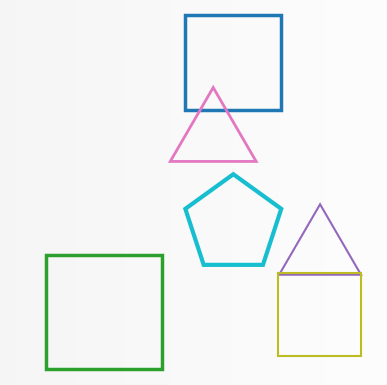[{"shape": "square", "thickness": 2.5, "radius": 0.62, "center": [0.602, 0.837]}, {"shape": "square", "thickness": 2.5, "radius": 0.75, "center": [0.269, 0.19]}, {"shape": "triangle", "thickness": 1.5, "radius": 0.61, "center": [0.826, 0.347]}, {"shape": "triangle", "thickness": 2, "radius": 0.64, "center": [0.55, 0.645]}, {"shape": "square", "thickness": 1.5, "radius": 0.53, "center": [0.824, 0.183]}, {"shape": "pentagon", "thickness": 3, "radius": 0.65, "center": [0.602, 0.417]}]